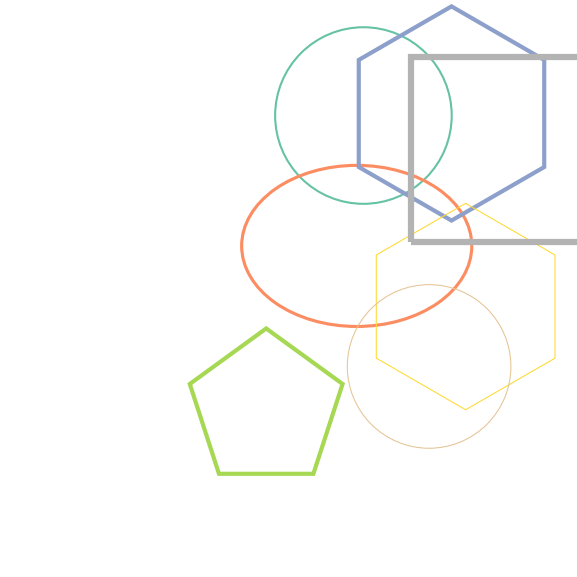[{"shape": "circle", "thickness": 1, "radius": 0.76, "center": [0.629, 0.799]}, {"shape": "oval", "thickness": 1.5, "radius": 1.0, "center": [0.618, 0.573]}, {"shape": "hexagon", "thickness": 2, "radius": 0.93, "center": [0.782, 0.803]}, {"shape": "pentagon", "thickness": 2, "radius": 0.7, "center": [0.461, 0.291]}, {"shape": "hexagon", "thickness": 0.5, "radius": 0.89, "center": [0.806, 0.468]}, {"shape": "circle", "thickness": 0.5, "radius": 0.71, "center": [0.743, 0.365]}, {"shape": "square", "thickness": 3, "radius": 0.8, "center": [0.872, 0.741]}]